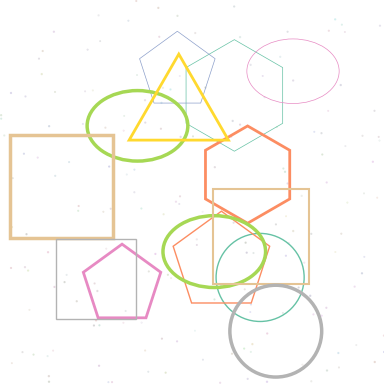[{"shape": "circle", "thickness": 1, "radius": 0.57, "center": [0.676, 0.279]}, {"shape": "hexagon", "thickness": 0.5, "radius": 0.72, "center": [0.609, 0.752]}, {"shape": "pentagon", "thickness": 1, "radius": 0.66, "center": [0.575, 0.32]}, {"shape": "hexagon", "thickness": 2, "radius": 0.63, "center": [0.643, 0.546]}, {"shape": "pentagon", "thickness": 0.5, "radius": 0.52, "center": [0.461, 0.816]}, {"shape": "pentagon", "thickness": 2, "radius": 0.53, "center": [0.317, 0.26]}, {"shape": "oval", "thickness": 0.5, "radius": 0.6, "center": [0.761, 0.815]}, {"shape": "oval", "thickness": 2.5, "radius": 0.65, "center": [0.357, 0.673]}, {"shape": "oval", "thickness": 2.5, "radius": 0.67, "center": [0.557, 0.347]}, {"shape": "triangle", "thickness": 2, "radius": 0.74, "center": [0.464, 0.711]}, {"shape": "square", "thickness": 1.5, "radius": 0.62, "center": [0.678, 0.385]}, {"shape": "square", "thickness": 2.5, "radius": 0.67, "center": [0.16, 0.515]}, {"shape": "square", "thickness": 1, "radius": 0.52, "center": [0.251, 0.275]}, {"shape": "circle", "thickness": 2.5, "radius": 0.6, "center": [0.716, 0.14]}]